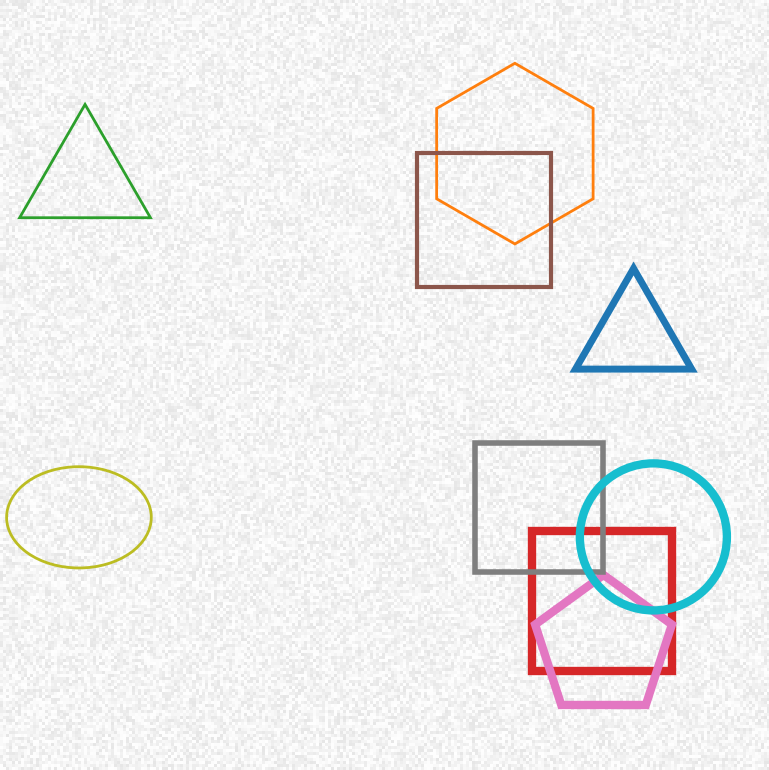[{"shape": "triangle", "thickness": 2.5, "radius": 0.44, "center": [0.823, 0.564]}, {"shape": "hexagon", "thickness": 1, "radius": 0.59, "center": [0.669, 0.801]}, {"shape": "triangle", "thickness": 1, "radius": 0.49, "center": [0.11, 0.766]}, {"shape": "square", "thickness": 3, "radius": 0.45, "center": [0.782, 0.22]}, {"shape": "square", "thickness": 1.5, "radius": 0.44, "center": [0.629, 0.714]}, {"shape": "pentagon", "thickness": 3, "radius": 0.47, "center": [0.784, 0.16]}, {"shape": "square", "thickness": 2, "radius": 0.42, "center": [0.7, 0.341]}, {"shape": "oval", "thickness": 1, "radius": 0.47, "center": [0.103, 0.328]}, {"shape": "circle", "thickness": 3, "radius": 0.48, "center": [0.849, 0.303]}]